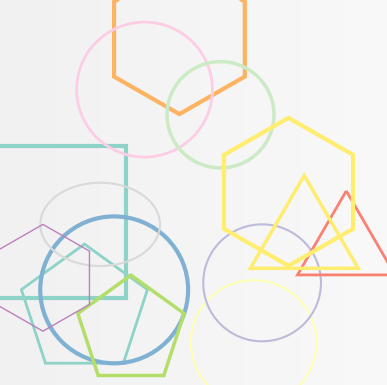[{"shape": "pentagon", "thickness": 2, "radius": 0.86, "center": [0.218, 0.195]}, {"shape": "square", "thickness": 3, "radius": 0.99, "center": [0.128, 0.422]}, {"shape": "circle", "thickness": 1.5, "radius": 0.81, "center": [0.655, 0.11]}, {"shape": "circle", "thickness": 1.5, "radius": 0.76, "center": [0.676, 0.265]}, {"shape": "triangle", "thickness": 2, "radius": 0.73, "center": [0.894, 0.359]}, {"shape": "circle", "thickness": 3, "radius": 0.95, "center": [0.295, 0.247]}, {"shape": "hexagon", "thickness": 3, "radius": 0.97, "center": [0.463, 0.898]}, {"shape": "pentagon", "thickness": 2.5, "radius": 0.72, "center": [0.338, 0.141]}, {"shape": "circle", "thickness": 2, "radius": 0.88, "center": [0.373, 0.767]}, {"shape": "oval", "thickness": 1.5, "radius": 0.77, "center": [0.258, 0.417]}, {"shape": "hexagon", "thickness": 1, "radius": 0.69, "center": [0.111, 0.279]}, {"shape": "circle", "thickness": 2.5, "radius": 0.69, "center": [0.569, 0.702]}, {"shape": "triangle", "thickness": 2.5, "radius": 0.8, "center": [0.785, 0.383]}, {"shape": "hexagon", "thickness": 3, "radius": 0.96, "center": [0.745, 0.502]}]